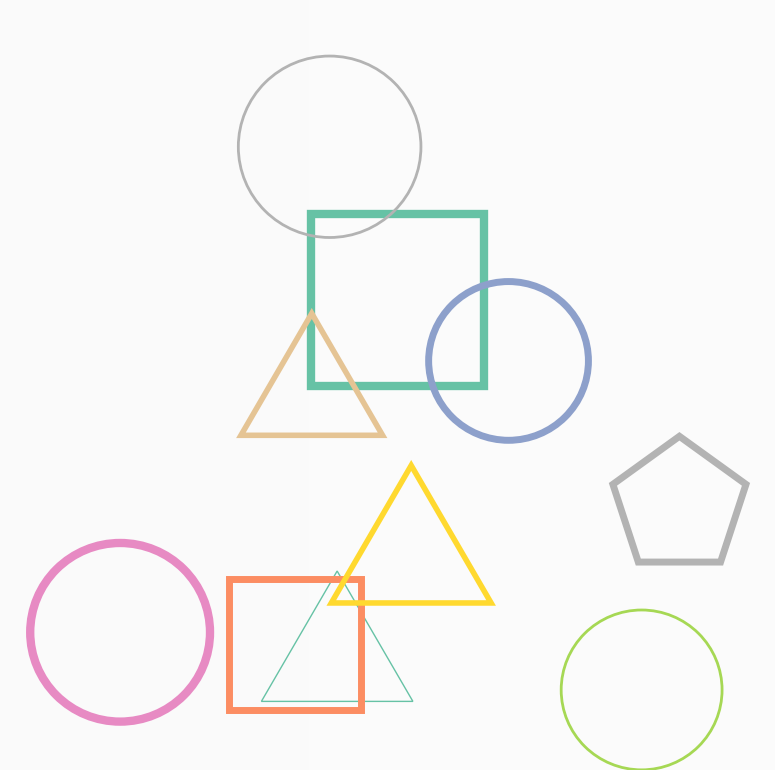[{"shape": "triangle", "thickness": 0.5, "radius": 0.56, "center": [0.435, 0.146]}, {"shape": "square", "thickness": 3, "radius": 0.56, "center": [0.513, 0.611]}, {"shape": "square", "thickness": 2.5, "radius": 0.43, "center": [0.381, 0.163]}, {"shape": "circle", "thickness": 2.5, "radius": 0.52, "center": [0.656, 0.531]}, {"shape": "circle", "thickness": 3, "radius": 0.58, "center": [0.155, 0.179]}, {"shape": "circle", "thickness": 1, "radius": 0.52, "center": [0.828, 0.104]}, {"shape": "triangle", "thickness": 2, "radius": 0.6, "center": [0.531, 0.276]}, {"shape": "triangle", "thickness": 2, "radius": 0.53, "center": [0.402, 0.487]}, {"shape": "circle", "thickness": 1, "radius": 0.59, "center": [0.425, 0.809]}, {"shape": "pentagon", "thickness": 2.5, "radius": 0.45, "center": [0.877, 0.343]}]